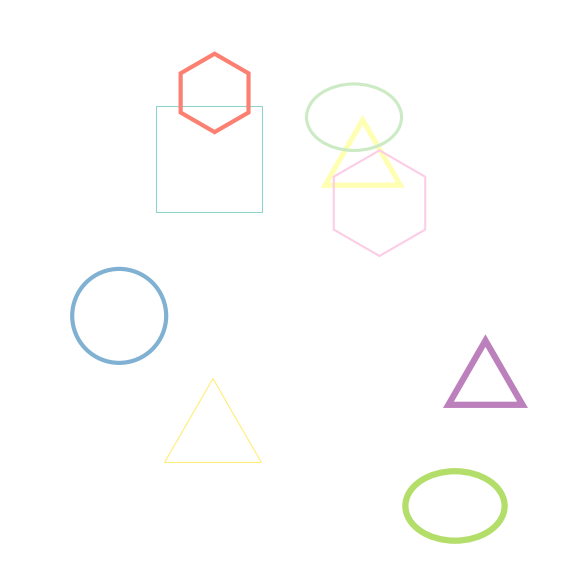[{"shape": "square", "thickness": 0.5, "radius": 0.46, "center": [0.362, 0.724]}, {"shape": "triangle", "thickness": 2.5, "radius": 0.38, "center": [0.628, 0.716]}, {"shape": "hexagon", "thickness": 2, "radius": 0.34, "center": [0.372, 0.838]}, {"shape": "circle", "thickness": 2, "radius": 0.41, "center": [0.206, 0.452]}, {"shape": "oval", "thickness": 3, "radius": 0.43, "center": [0.788, 0.123]}, {"shape": "hexagon", "thickness": 1, "radius": 0.46, "center": [0.657, 0.647]}, {"shape": "triangle", "thickness": 3, "radius": 0.37, "center": [0.841, 0.335]}, {"shape": "oval", "thickness": 1.5, "radius": 0.41, "center": [0.613, 0.796]}, {"shape": "triangle", "thickness": 0.5, "radius": 0.48, "center": [0.369, 0.247]}]